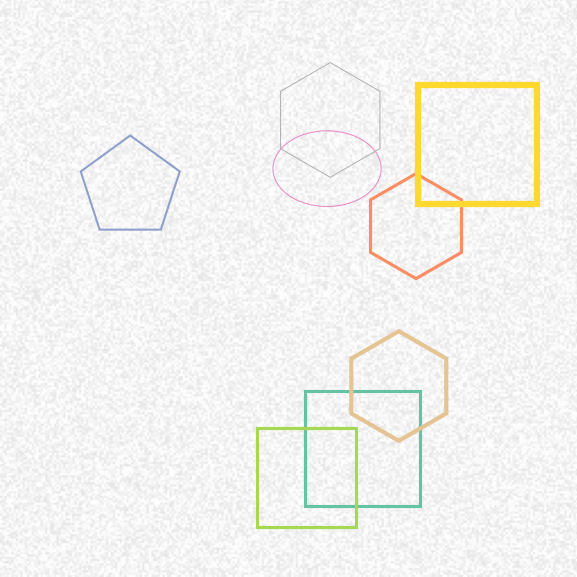[{"shape": "square", "thickness": 1.5, "radius": 0.5, "center": [0.627, 0.222]}, {"shape": "hexagon", "thickness": 1.5, "radius": 0.45, "center": [0.72, 0.608]}, {"shape": "pentagon", "thickness": 1, "radius": 0.45, "center": [0.226, 0.674]}, {"shape": "oval", "thickness": 0.5, "radius": 0.47, "center": [0.566, 0.707]}, {"shape": "square", "thickness": 1.5, "radius": 0.43, "center": [0.53, 0.172]}, {"shape": "square", "thickness": 3, "radius": 0.52, "center": [0.827, 0.749]}, {"shape": "hexagon", "thickness": 2, "radius": 0.47, "center": [0.691, 0.331]}, {"shape": "hexagon", "thickness": 0.5, "radius": 0.5, "center": [0.572, 0.791]}]